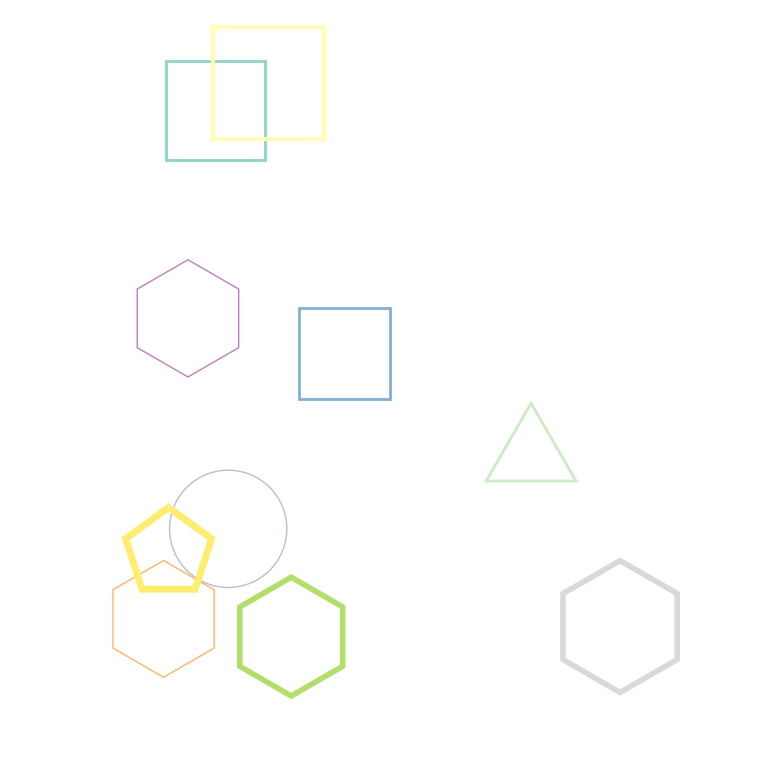[{"shape": "square", "thickness": 1, "radius": 0.32, "center": [0.28, 0.856]}, {"shape": "square", "thickness": 1.5, "radius": 0.36, "center": [0.349, 0.892]}, {"shape": "circle", "thickness": 0.5, "radius": 0.38, "center": [0.296, 0.313]}, {"shape": "square", "thickness": 1, "radius": 0.3, "center": [0.447, 0.541]}, {"shape": "hexagon", "thickness": 0.5, "radius": 0.38, "center": [0.212, 0.196]}, {"shape": "hexagon", "thickness": 2, "radius": 0.39, "center": [0.378, 0.173]}, {"shape": "hexagon", "thickness": 2, "radius": 0.43, "center": [0.805, 0.186]}, {"shape": "hexagon", "thickness": 0.5, "radius": 0.38, "center": [0.244, 0.587]}, {"shape": "triangle", "thickness": 1, "radius": 0.34, "center": [0.69, 0.409]}, {"shape": "pentagon", "thickness": 2.5, "radius": 0.29, "center": [0.219, 0.282]}]